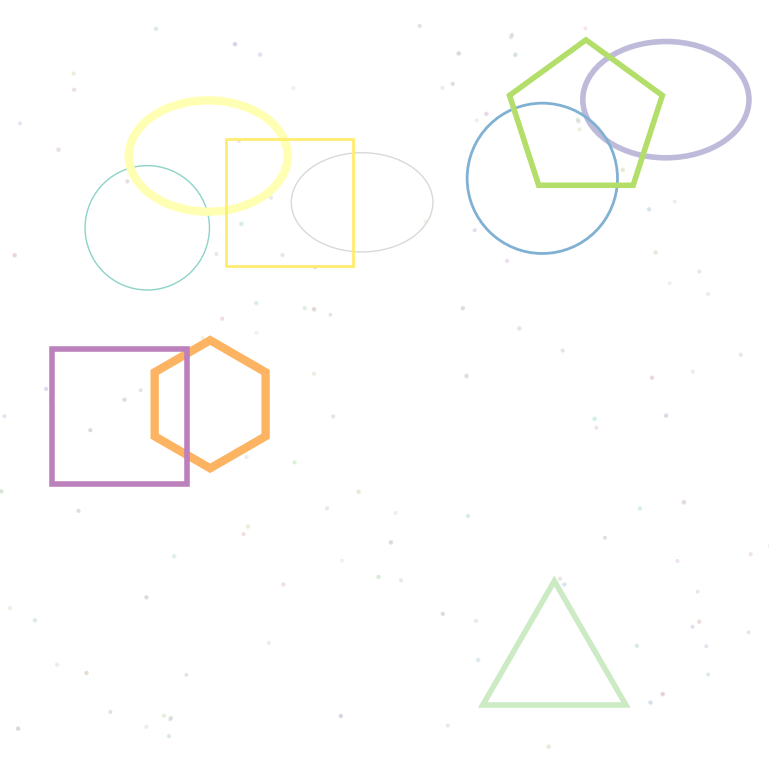[{"shape": "circle", "thickness": 0.5, "radius": 0.4, "center": [0.191, 0.704]}, {"shape": "oval", "thickness": 3, "radius": 0.52, "center": [0.27, 0.797]}, {"shape": "oval", "thickness": 2, "radius": 0.54, "center": [0.865, 0.871]}, {"shape": "circle", "thickness": 1, "radius": 0.49, "center": [0.704, 0.768]}, {"shape": "hexagon", "thickness": 3, "radius": 0.42, "center": [0.273, 0.475]}, {"shape": "pentagon", "thickness": 2, "radius": 0.52, "center": [0.761, 0.844]}, {"shape": "oval", "thickness": 0.5, "radius": 0.46, "center": [0.47, 0.737]}, {"shape": "square", "thickness": 2, "radius": 0.44, "center": [0.155, 0.459]}, {"shape": "triangle", "thickness": 2, "radius": 0.54, "center": [0.72, 0.138]}, {"shape": "square", "thickness": 1, "radius": 0.41, "center": [0.376, 0.737]}]